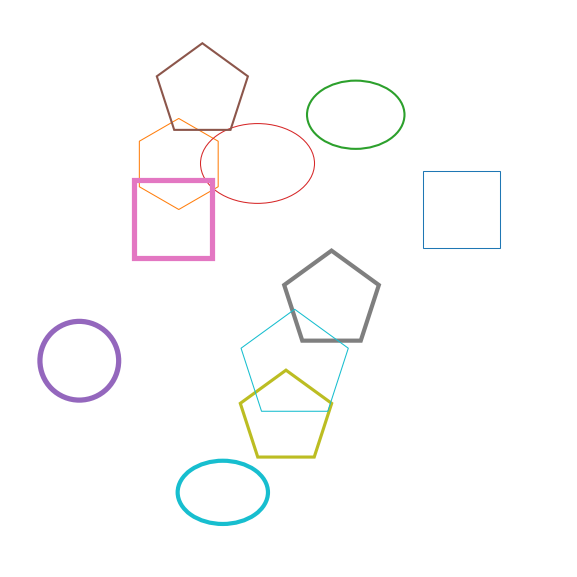[{"shape": "square", "thickness": 0.5, "radius": 0.33, "center": [0.799, 0.637]}, {"shape": "hexagon", "thickness": 0.5, "radius": 0.39, "center": [0.31, 0.715]}, {"shape": "oval", "thickness": 1, "radius": 0.42, "center": [0.616, 0.8]}, {"shape": "oval", "thickness": 0.5, "radius": 0.49, "center": [0.446, 0.716]}, {"shape": "circle", "thickness": 2.5, "radius": 0.34, "center": [0.137, 0.374]}, {"shape": "pentagon", "thickness": 1, "radius": 0.41, "center": [0.35, 0.841]}, {"shape": "square", "thickness": 2.5, "radius": 0.34, "center": [0.299, 0.62]}, {"shape": "pentagon", "thickness": 2, "radius": 0.43, "center": [0.574, 0.479]}, {"shape": "pentagon", "thickness": 1.5, "radius": 0.42, "center": [0.495, 0.275]}, {"shape": "pentagon", "thickness": 0.5, "radius": 0.49, "center": [0.51, 0.366]}, {"shape": "oval", "thickness": 2, "radius": 0.39, "center": [0.386, 0.147]}]